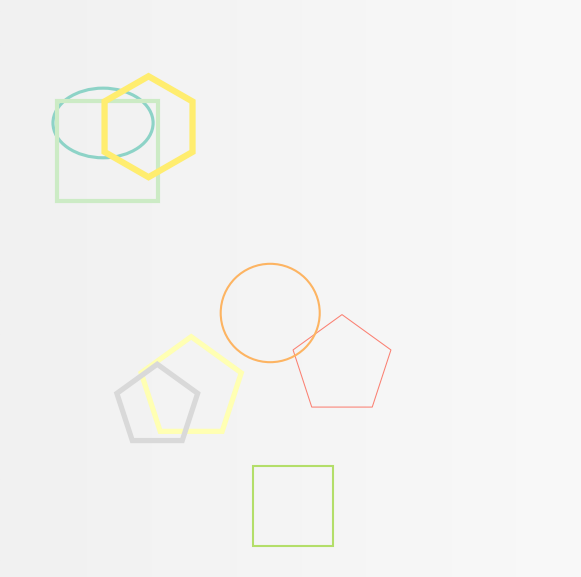[{"shape": "oval", "thickness": 1.5, "radius": 0.43, "center": [0.177, 0.786]}, {"shape": "pentagon", "thickness": 2.5, "radius": 0.45, "center": [0.329, 0.326]}, {"shape": "pentagon", "thickness": 0.5, "radius": 0.44, "center": [0.588, 0.366]}, {"shape": "circle", "thickness": 1, "radius": 0.43, "center": [0.465, 0.457]}, {"shape": "square", "thickness": 1, "radius": 0.34, "center": [0.504, 0.123]}, {"shape": "pentagon", "thickness": 2.5, "radius": 0.37, "center": [0.271, 0.295]}, {"shape": "square", "thickness": 2, "radius": 0.43, "center": [0.185, 0.738]}, {"shape": "hexagon", "thickness": 3, "radius": 0.44, "center": [0.256, 0.78]}]